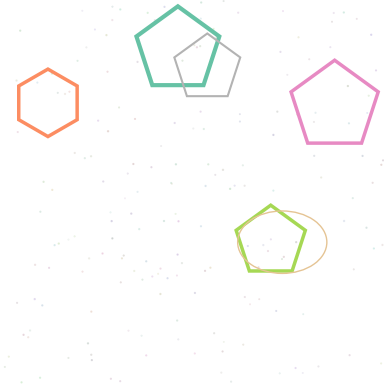[{"shape": "pentagon", "thickness": 3, "radius": 0.57, "center": [0.462, 0.87]}, {"shape": "hexagon", "thickness": 2.5, "radius": 0.44, "center": [0.125, 0.733]}, {"shape": "pentagon", "thickness": 2.5, "radius": 0.59, "center": [0.869, 0.725]}, {"shape": "pentagon", "thickness": 2.5, "radius": 0.47, "center": [0.703, 0.373]}, {"shape": "oval", "thickness": 1, "radius": 0.58, "center": [0.733, 0.371]}, {"shape": "pentagon", "thickness": 1.5, "radius": 0.45, "center": [0.538, 0.823]}]